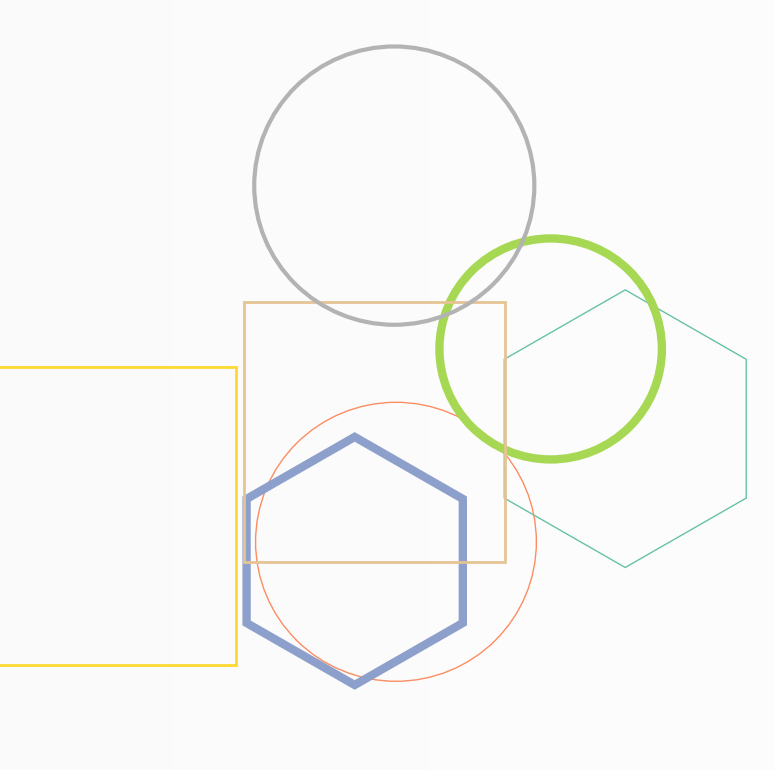[{"shape": "hexagon", "thickness": 0.5, "radius": 0.9, "center": [0.807, 0.443]}, {"shape": "circle", "thickness": 0.5, "radius": 0.91, "center": [0.511, 0.296]}, {"shape": "hexagon", "thickness": 3, "radius": 0.81, "center": [0.458, 0.271]}, {"shape": "circle", "thickness": 3, "radius": 0.72, "center": [0.711, 0.547]}, {"shape": "square", "thickness": 1, "radius": 0.97, "center": [0.111, 0.33]}, {"shape": "square", "thickness": 1, "radius": 0.84, "center": [0.483, 0.439]}, {"shape": "circle", "thickness": 1.5, "radius": 0.9, "center": [0.509, 0.759]}]